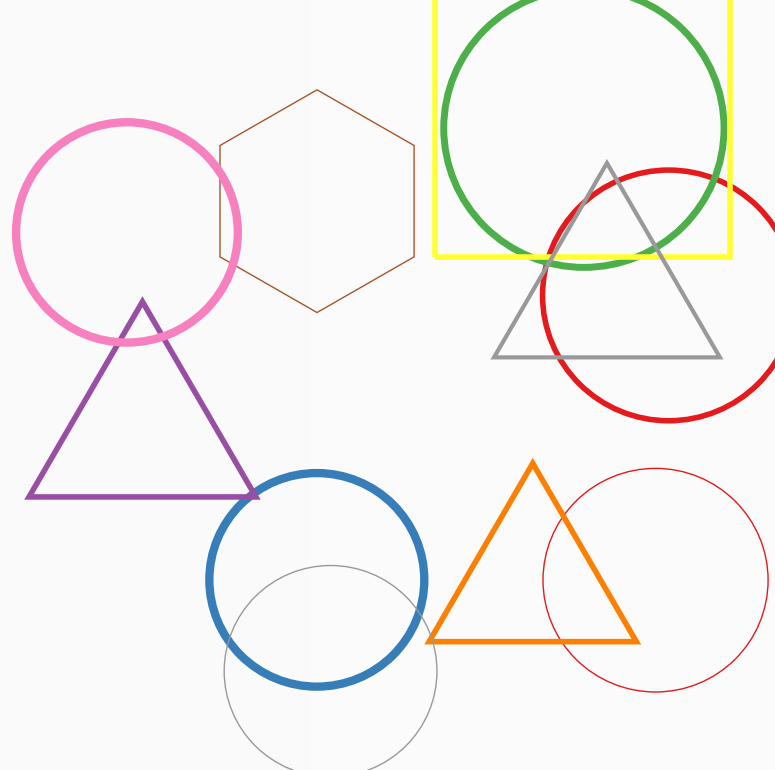[{"shape": "circle", "thickness": 2, "radius": 0.81, "center": [0.863, 0.616]}, {"shape": "circle", "thickness": 0.5, "radius": 0.73, "center": [0.846, 0.247]}, {"shape": "circle", "thickness": 3, "radius": 0.69, "center": [0.409, 0.247]}, {"shape": "circle", "thickness": 2.5, "radius": 0.9, "center": [0.753, 0.834]}, {"shape": "triangle", "thickness": 2, "radius": 0.85, "center": [0.184, 0.439]}, {"shape": "triangle", "thickness": 2, "radius": 0.77, "center": [0.687, 0.244]}, {"shape": "square", "thickness": 2, "radius": 0.95, "center": [0.751, 0.857]}, {"shape": "hexagon", "thickness": 0.5, "radius": 0.72, "center": [0.409, 0.739]}, {"shape": "circle", "thickness": 3, "radius": 0.72, "center": [0.164, 0.698]}, {"shape": "triangle", "thickness": 1.5, "radius": 0.84, "center": [0.783, 0.62]}, {"shape": "circle", "thickness": 0.5, "radius": 0.69, "center": [0.427, 0.128]}]